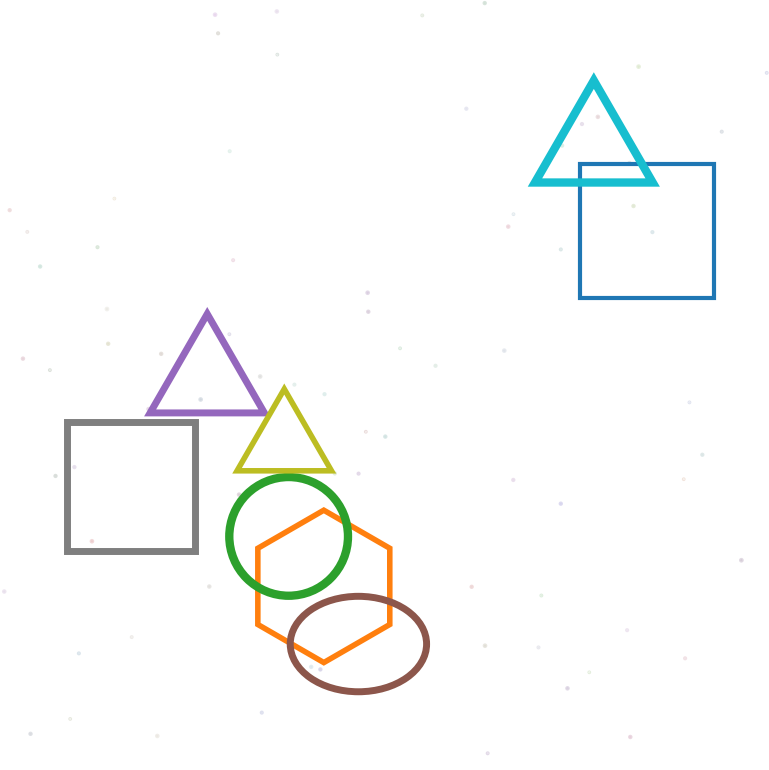[{"shape": "square", "thickness": 1.5, "radius": 0.43, "center": [0.84, 0.7]}, {"shape": "hexagon", "thickness": 2, "radius": 0.49, "center": [0.421, 0.238]}, {"shape": "circle", "thickness": 3, "radius": 0.39, "center": [0.375, 0.303]}, {"shape": "triangle", "thickness": 2.5, "radius": 0.43, "center": [0.269, 0.507]}, {"shape": "oval", "thickness": 2.5, "radius": 0.44, "center": [0.465, 0.164]}, {"shape": "square", "thickness": 2.5, "radius": 0.42, "center": [0.17, 0.368]}, {"shape": "triangle", "thickness": 2, "radius": 0.35, "center": [0.369, 0.424]}, {"shape": "triangle", "thickness": 3, "radius": 0.44, "center": [0.771, 0.807]}]